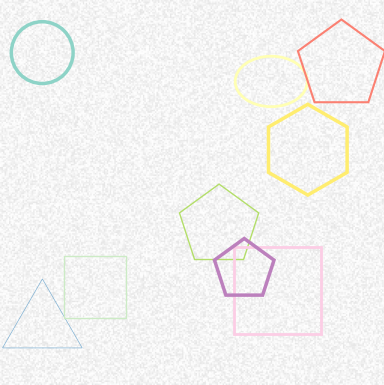[{"shape": "circle", "thickness": 2.5, "radius": 0.4, "center": [0.11, 0.863]}, {"shape": "oval", "thickness": 2, "radius": 0.47, "center": [0.705, 0.788]}, {"shape": "pentagon", "thickness": 1.5, "radius": 0.59, "center": [0.887, 0.831]}, {"shape": "triangle", "thickness": 0.5, "radius": 0.6, "center": [0.11, 0.156]}, {"shape": "pentagon", "thickness": 1, "radius": 0.54, "center": [0.569, 0.414]}, {"shape": "square", "thickness": 2, "radius": 0.57, "center": [0.721, 0.246]}, {"shape": "pentagon", "thickness": 2.5, "radius": 0.41, "center": [0.634, 0.299]}, {"shape": "square", "thickness": 1, "radius": 0.41, "center": [0.246, 0.255]}, {"shape": "hexagon", "thickness": 2.5, "radius": 0.59, "center": [0.8, 0.611]}]